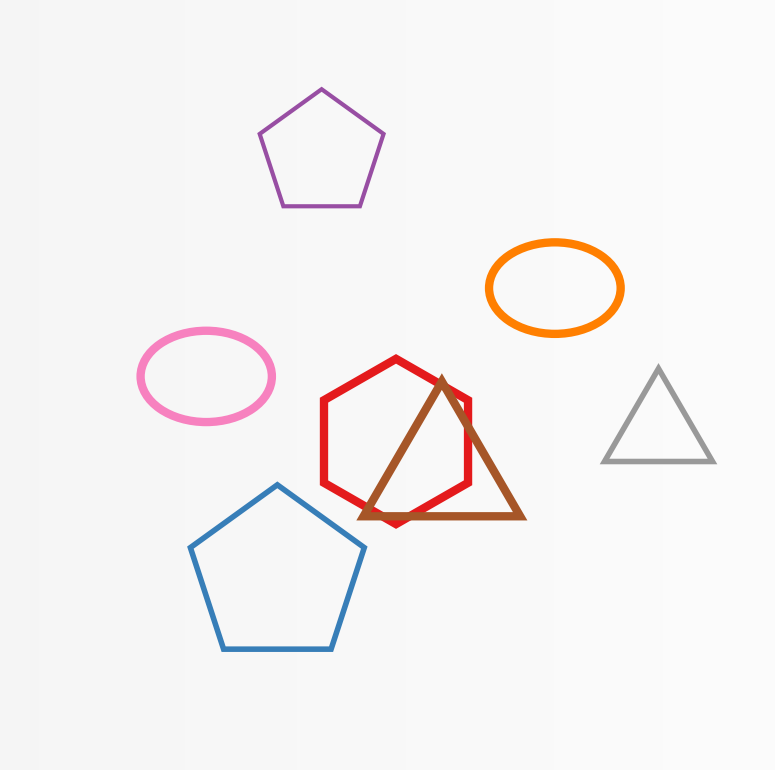[{"shape": "hexagon", "thickness": 3, "radius": 0.54, "center": [0.511, 0.427]}, {"shape": "pentagon", "thickness": 2, "radius": 0.59, "center": [0.358, 0.252]}, {"shape": "pentagon", "thickness": 1.5, "radius": 0.42, "center": [0.415, 0.8]}, {"shape": "oval", "thickness": 3, "radius": 0.42, "center": [0.716, 0.626]}, {"shape": "triangle", "thickness": 3, "radius": 0.58, "center": [0.57, 0.388]}, {"shape": "oval", "thickness": 3, "radius": 0.42, "center": [0.266, 0.511]}, {"shape": "triangle", "thickness": 2, "radius": 0.4, "center": [0.85, 0.441]}]